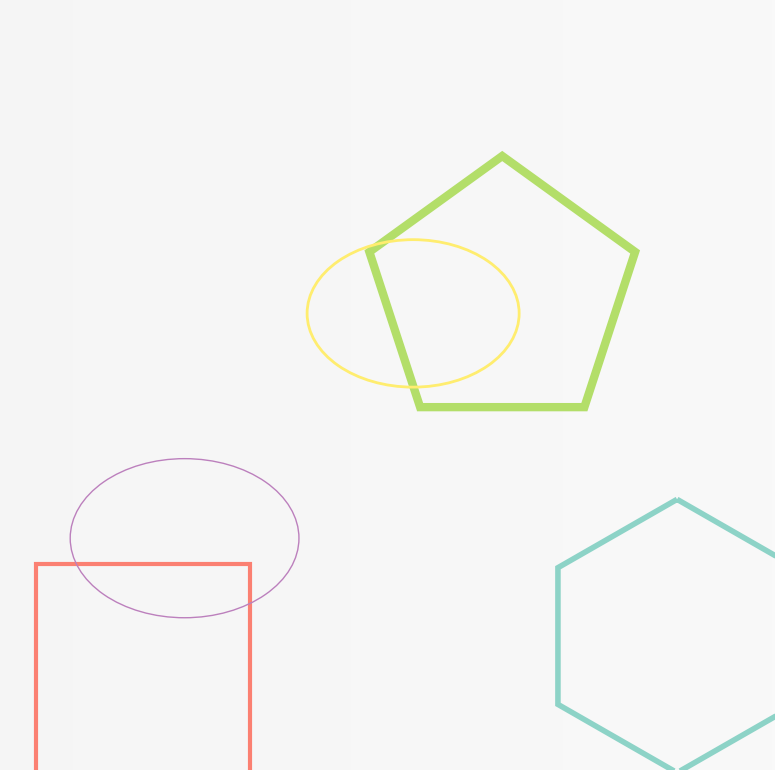[{"shape": "hexagon", "thickness": 2, "radius": 0.89, "center": [0.874, 0.174]}, {"shape": "square", "thickness": 1.5, "radius": 0.69, "center": [0.185, 0.129]}, {"shape": "pentagon", "thickness": 3, "radius": 0.9, "center": [0.648, 0.617]}, {"shape": "oval", "thickness": 0.5, "radius": 0.74, "center": [0.238, 0.301]}, {"shape": "oval", "thickness": 1, "radius": 0.68, "center": [0.533, 0.593]}]